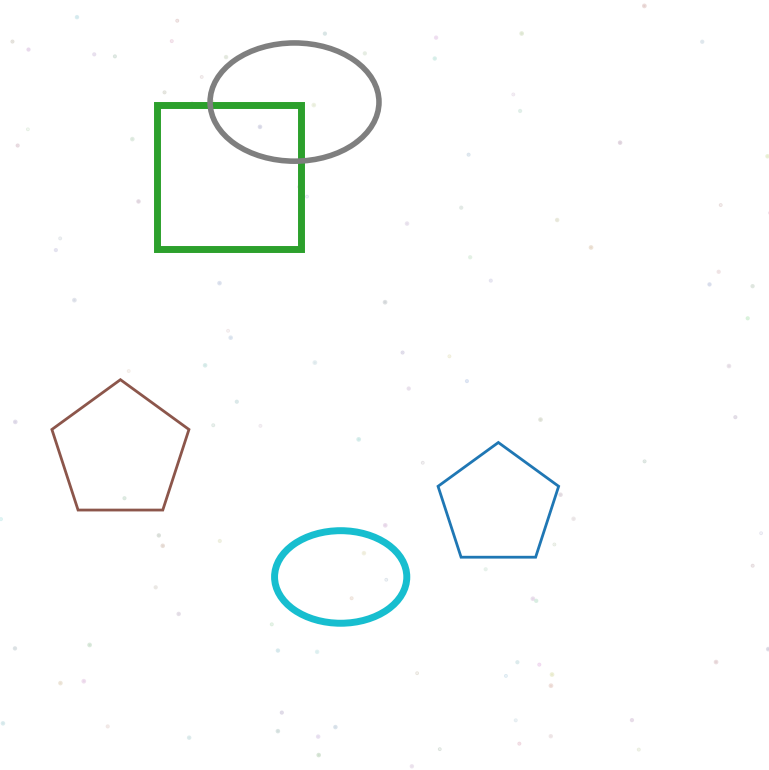[{"shape": "pentagon", "thickness": 1, "radius": 0.41, "center": [0.647, 0.343]}, {"shape": "square", "thickness": 2.5, "radius": 0.47, "center": [0.297, 0.771]}, {"shape": "pentagon", "thickness": 1, "radius": 0.47, "center": [0.156, 0.413]}, {"shape": "oval", "thickness": 2, "radius": 0.55, "center": [0.383, 0.867]}, {"shape": "oval", "thickness": 2.5, "radius": 0.43, "center": [0.442, 0.251]}]